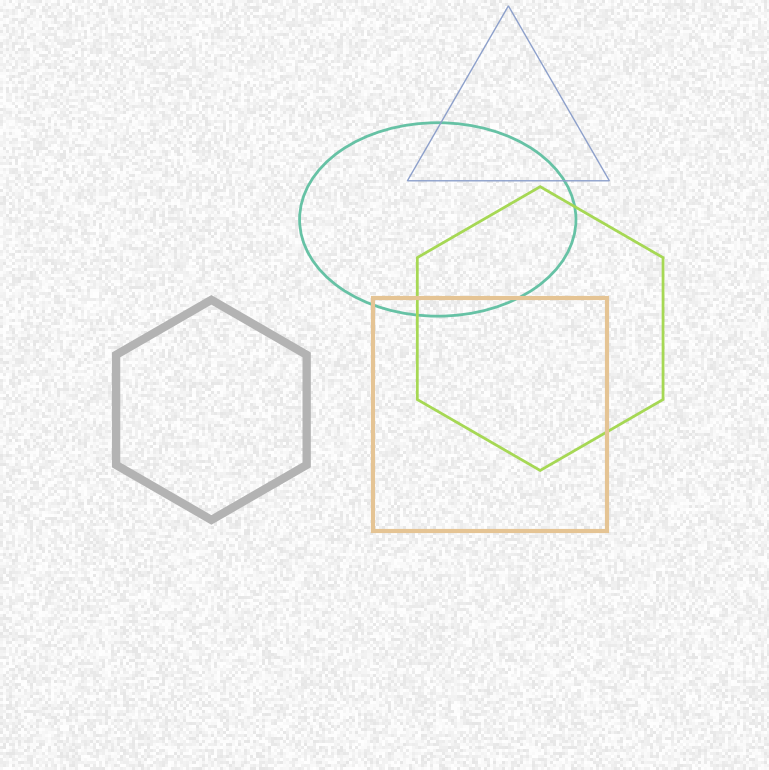[{"shape": "oval", "thickness": 1, "radius": 0.9, "center": [0.569, 0.715]}, {"shape": "triangle", "thickness": 0.5, "radius": 0.76, "center": [0.66, 0.841]}, {"shape": "hexagon", "thickness": 1, "radius": 0.92, "center": [0.702, 0.573]}, {"shape": "square", "thickness": 1.5, "radius": 0.76, "center": [0.636, 0.462]}, {"shape": "hexagon", "thickness": 3, "radius": 0.71, "center": [0.275, 0.468]}]